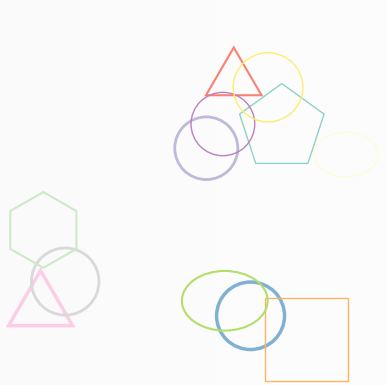[{"shape": "pentagon", "thickness": 1, "radius": 0.57, "center": [0.727, 0.668]}, {"shape": "oval", "thickness": 0.5, "radius": 0.41, "center": [0.893, 0.599]}, {"shape": "circle", "thickness": 2, "radius": 0.41, "center": [0.532, 0.615]}, {"shape": "triangle", "thickness": 1.5, "radius": 0.41, "center": [0.603, 0.794]}, {"shape": "circle", "thickness": 2.5, "radius": 0.44, "center": [0.647, 0.18]}, {"shape": "square", "thickness": 1, "radius": 0.53, "center": [0.791, 0.119]}, {"shape": "oval", "thickness": 1.5, "radius": 0.55, "center": [0.58, 0.219]}, {"shape": "triangle", "thickness": 2.5, "radius": 0.48, "center": [0.105, 0.202]}, {"shape": "circle", "thickness": 2, "radius": 0.44, "center": [0.168, 0.269]}, {"shape": "circle", "thickness": 1, "radius": 0.41, "center": [0.575, 0.678]}, {"shape": "hexagon", "thickness": 1.5, "radius": 0.49, "center": [0.112, 0.403]}, {"shape": "circle", "thickness": 1, "radius": 0.45, "center": [0.692, 0.773]}]